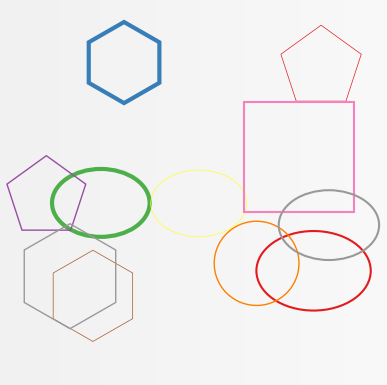[{"shape": "oval", "thickness": 1.5, "radius": 0.74, "center": [0.809, 0.297]}, {"shape": "pentagon", "thickness": 0.5, "radius": 0.55, "center": [0.829, 0.825]}, {"shape": "hexagon", "thickness": 3, "radius": 0.53, "center": [0.32, 0.838]}, {"shape": "oval", "thickness": 3, "radius": 0.63, "center": [0.26, 0.473]}, {"shape": "pentagon", "thickness": 1, "radius": 0.53, "center": [0.12, 0.489]}, {"shape": "circle", "thickness": 1, "radius": 0.55, "center": [0.662, 0.316]}, {"shape": "oval", "thickness": 0.5, "radius": 0.62, "center": [0.513, 0.472]}, {"shape": "hexagon", "thickness": 0.5, "radius": 0.59, "center": [0.24, 0.232]}, {"shape": "square", "thickness": 1.5, "radius": 0.71, "center": [0.771, 0.591]}, {"shape": "oval", "thickness": 1.5, "radius": 0.65, "center": [0.849, 0.415]}, {"shape": "hexagon", "thickness": 1, "radius": 0.68, "center": [0.181, 0.283]}]